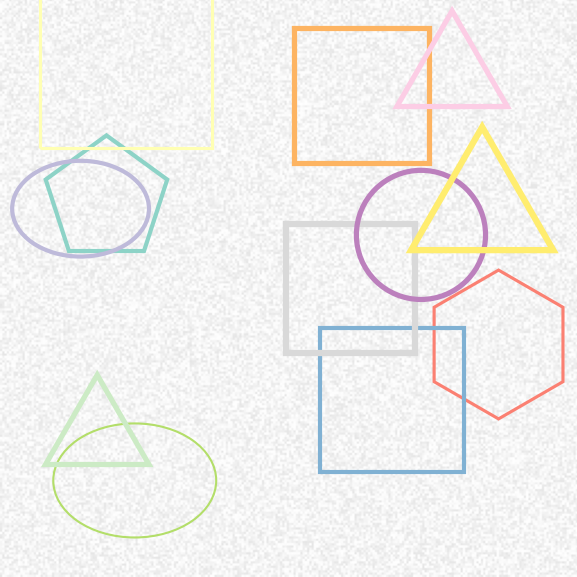[{"shape": "pentagon", "thickness": 2, "radius": 0.55, "center": [0.184, 0.654]}, {"shape": "square", "thickness": 1.5, "radius": 0.75, "center": [0.218, 0.891]}, {"shape": "oval", "thickness": 2, "radius": 0.59, "center": [0.14, 0.638]}, {"shape": "hexagon", "thickness": 1.5, "radius": 0.64, "center": [0.863, 0.403]}, {"shape": "square", "thickness": 2, "radius": 0.62, "center": [0.679, 0.307]}, {"shape": "square", "thickness": 2.5, "radius": 0.59, "center": [0.626, 0.834]}, {"shape": "oval", "thickness": 1, "radius": 0.71, "center": [0.233, 0.167]}, {"shape": "triangle", "thickness": 2.5, "radius": 0.55, "center": [0.783, 0.87]}, {"shape": "square", "thickness": 3, "radius": 0.56, "center": [0.607, 0.5]}, {"shape": "circle", "thickness": 2.5, "radius": 0.56, "center": [0.729, 0.592]}, {"shape": "triangle", "thickness": 2.5, "radius": 0.52, "center": [0.168, 0.247]}, {"shape": "triangle", "thickness": 3, "radius": 0.71, "center": [0.835, 0.637]}]